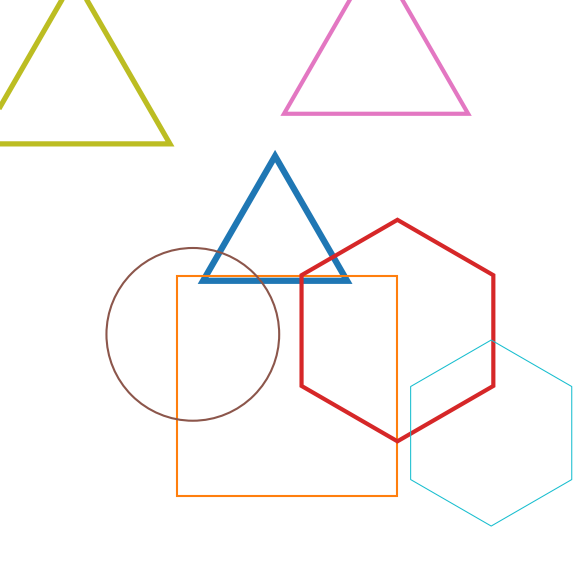[{"shape": "triangle", "thickness": 3, "radius": 0.72, "center": [0.476, 0.585]}, {"shape": "square", "thickness": 1, "radius": 0.95, "center": [0.497, 0.331]}, {"shape": "hexagon", "thickness": 2, "radius": 0.96, "center": [0.688, 0.427]}, {"shape": "circle", "thickness": 1, "radius": 0.75, "center": [0.334, 0.42]}, {"shape": "triangle", "thickness": 2, "radius": 0.92, "center": [0.651, 0.894]}, {"shape": "triangle", "thickness": 2.5, "radius": 0.96, "center": [0.129, 0.846]}, {"shape": "hexagon", "thickness": 0.5, "radius": 0.81, "center": [0.851, 0.249]}]